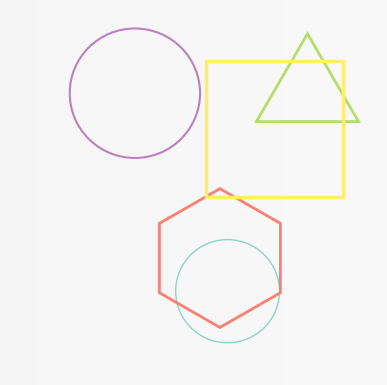[{"shape": "circle", "thickness": 1, "radius": 0.67, "center": [0.587, 0.244]}, {"shape": "hexagon", "thickness": 2, "radius": 0.9, "center": [0.567, 0.33]}, {"shape": "triangle", "thickness": 2, "radius": 0.76, "center": [0.793, 0.76]}, {"shape": "circle", "thickness": 1.5, "radius": 0.84, "center": [0.348, 0.758]}, {"shape": "square", "thickness": 2.5, "radius": 0.89, "center": [0.708, 0.665]}]